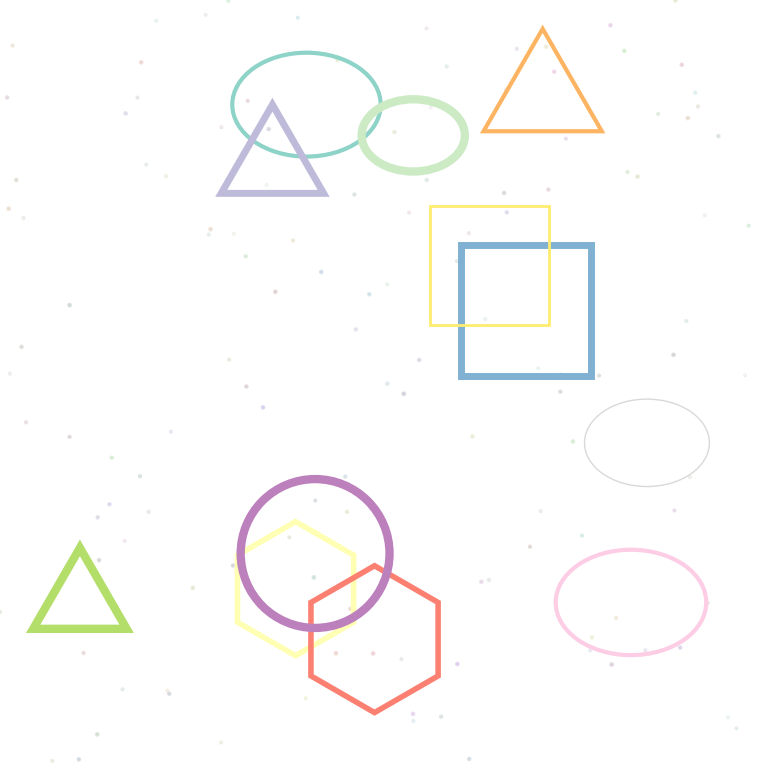[{"shape": "oval", "thickness": 1.5, "radius": 0.48, "center": [0.398, 0.864]}, {"shape": "hexagon", "thickness": 2, "radius": 0.44, "center": [0.384, 0.235]}, {"shape": "triangle", "thickness": 2.5, "radius": 0.38, "center": [0.354, 0.787]}, {"shape": "hexagon", "thickness": 2, "radius": 0.48, "center": [0.486, 0.17]}, {"shape": "square", "thickness": 2.5, "radius": 0.42, "center": [0.683, 0.597]}, {"shape": "triangle", "thickness": 1.5, "radius": 0.44, "center": [0.705, 0.874]}, {"shape": "triangle", "thickness": 3, "radius": 0.35, "center": [0.104, 0.218]}, {"shape": "oval", "thickness": 1.5, "radius": 0.49, "center": [0.819, 0.218]}, {"shape": "oval", "thickness": 0.5, "radius": 0.41, "center": [0.84, 0.425]}, {"shape": "circle", "thickness": 3, "radius": 0.48, "center": [0.409, 0.281]}, {"shape": "oval", "thickness": 3, "radius": 0.34, "center": [0.537, 0.824]}, {"shape": "square", "thickness": 1, "radius": 0.39, "center": [0.636, 0.655]}]